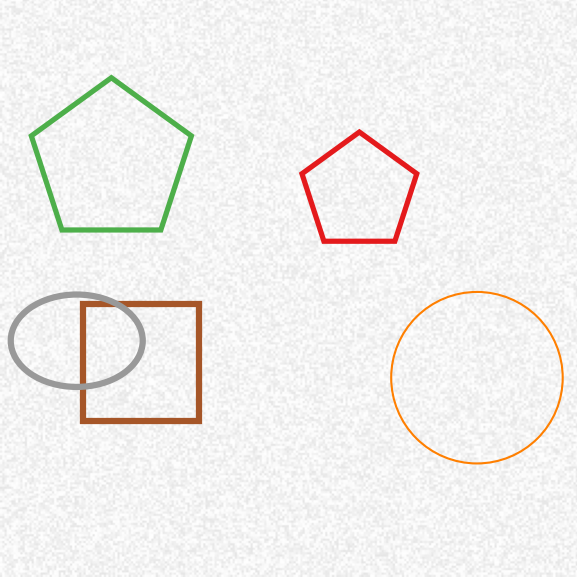[{"shape": "pentagon", "thickness": 2.5, "radius": 0.52, "center": [0.622, 0.666]}, {"shape": "pentagon", "thickness": 2.5, "radius": 0.73, "center": [0.193, 0.719]}, {"shape": "circle", "thickness": 1, "radius": 0.74, "center": [0.826, 0.345]}, {"shape": "square", "thickness": 3, "radius": 0.5, "center": [0.244, 0.371]}, {"shape": "oval", "thickness": 3, "radius": 0.57, "center": [0.133, 0.409]}]